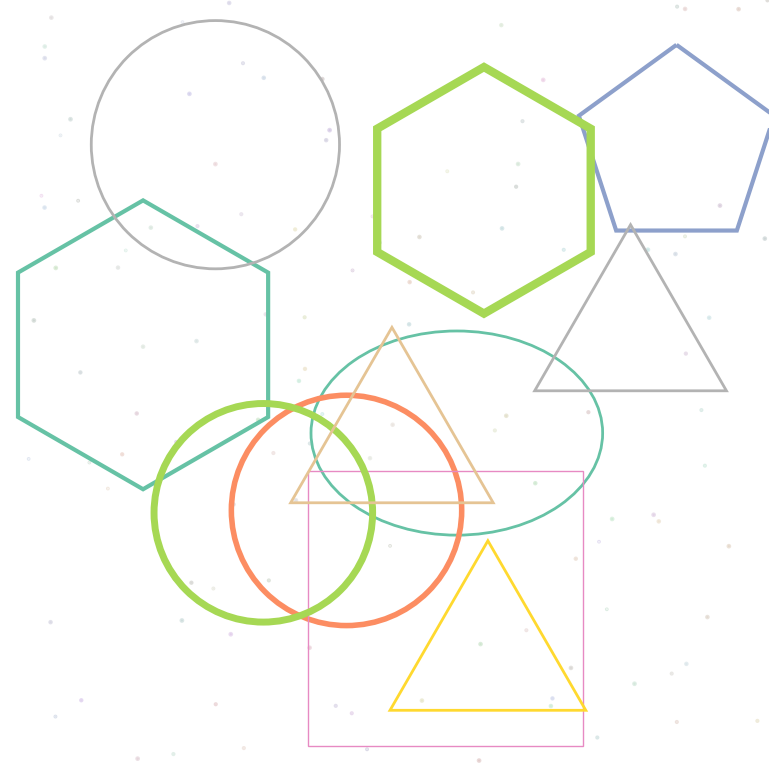[{"shape": "hexagon", "thickness": 1.5, "radius": 0.94, "center": [0.186, 0.552]}, {"shape": "oval", "thickness": 1, "radius": 0.95, "center": [0.593, 0.438]}, {"shape": "circle", "thickness": 2, "radius": 0.75, "center": [0.45, 0.337]}, {"shape": "pentagon", "thickness": 1.5, "radius": 0.67, "center": [0.879, 0.808]}, {"shape": "square", "thickness": 0.5, "radius": 0.89, "center": [0.579, 0.209]}, {"shape": "hexagon", "thickness": 3, "radius": 0.8, "center": [0.629, 0.753]}, {"shape": "circle", "thickness": 2.5, "radius": 0.71, "center": [0.342, 0.334]}, {"shape": "triangle", "thickness": 1, "radius": 0.73, "center": [0.634, 0.151]}, {"shape": "triangle", "thickness": 1, "radius": 0.76, "center": [0.509, 0.423]}, {"shape": "triangle", "thickness": 1, "radius": 0.72, "center": [0.819, 0.564]}, {"shape": "circle", "thickness": 1, "radius": 0.81, "center": [0.28, 0.812]}]